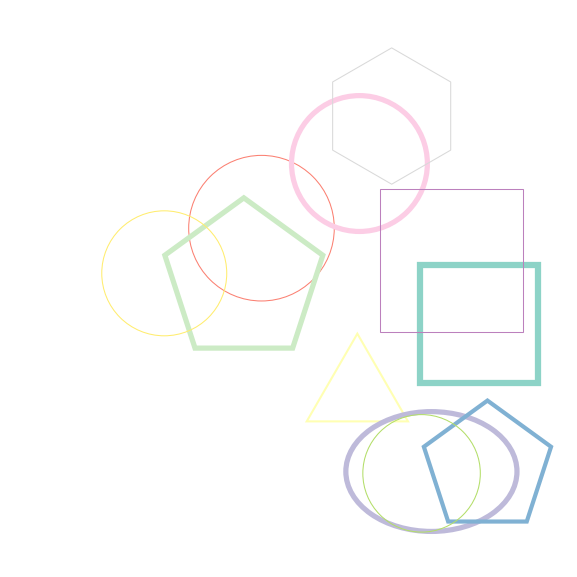[{"shape": "square", "thickness": 3, "radius": 0.51, "center": [0.83, 0.438]}, {"shape": "triangle", "thickness": 1, "radius": 0.51, "center": [0.619, 0.32]}, {"shape": "oval", "thickness": 2.5, "radius": 0.74, "center": [0.747, 0.183]}, {"shape": "circle", "thickness": 0.5, "radius": 0.63, "center": [0.453, 0.604]}, {"shape": "pentagon", "thickness": 2, "radius": 0.58, "center": [0.844, 0.19]}, {"shape": "circle", "thickness": 0.5, "radius": 0.51, "center": [0.73, 0.179]}, {"shape": "circle", "thickness": 2.5, "radius": 0.59, "center": [0.622, 0.716]}, {"shape": "hexagon", "thickness": 0.5, "radius": 0.59, "center": [0.678, 0.798]}, {"shape": "square", "thickness": 0.5, "radius": 0.62, "center": [0.782, 0.548]}, {"shape": "pentagon", "thickness": 2.5, "radius": 0.72, "center": [0.422, 0.513]}, {"shape": "circle", "thickness": 0.5, "radius": 0.54, "center": [0.284, 0.526]}]